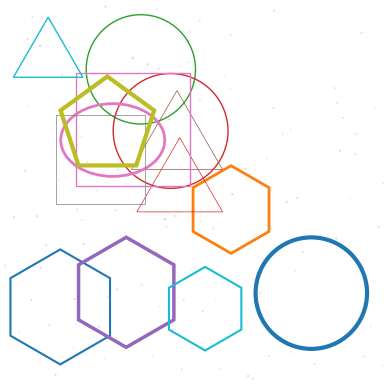[{"shape": "circle", "thickness": 3, "radius": 0.72, "center": [0.809, 0.239]}, {"shape": "hexagon", "thickness": 1.5, "radius": 0.75, "center": [0.156, 0.203]}, {"shape": "hexagon", "thickness": 2, "radius": 0.57, "center": [0.6, 0.456]}, {"shape": "circle", "thickness": 1, "radius": 0.71, "center": [0.366, 0.82]}, {"shape": "triangle", "thickness": 0.5, "radius": 0.64, "center": [0.467, 0.514]}, {"shape": "circle", "thickness": 1, "radius": 0.75, "center": [0.443, 0.66]}, {"shape": "hexagon", "thickness": 2.5, "radius": 0.71, "center": [0.328, 0.241]}, {"shape": "triangle", "thickness": 0.5, "radius": 0.68, "center": [0.46, 0.628]}, {"shape": "oval", "thickness": 2, "radius": 0.68, "center": [0.293, 0.636]}, {"shape": "square", "thickness": 1, "radius": 0.74, "center": [0.346, 0.664]}, {"shape": "square", "thickness": 0.5, "radius": 0.58, "center": [0.262, 0.586]}, {"shape": "pentagon", "thickness": 3, "radius": 0.64, "center": [0.279, 0.674]}, {"shape": "hexagon", "thickness": 1.5, "radius": 0.54, "center": [0.533, 0.198]}, {"shape": "triangle", "thickness": 1, "radius": 0.52, "center": [0.125, 0.851]}]